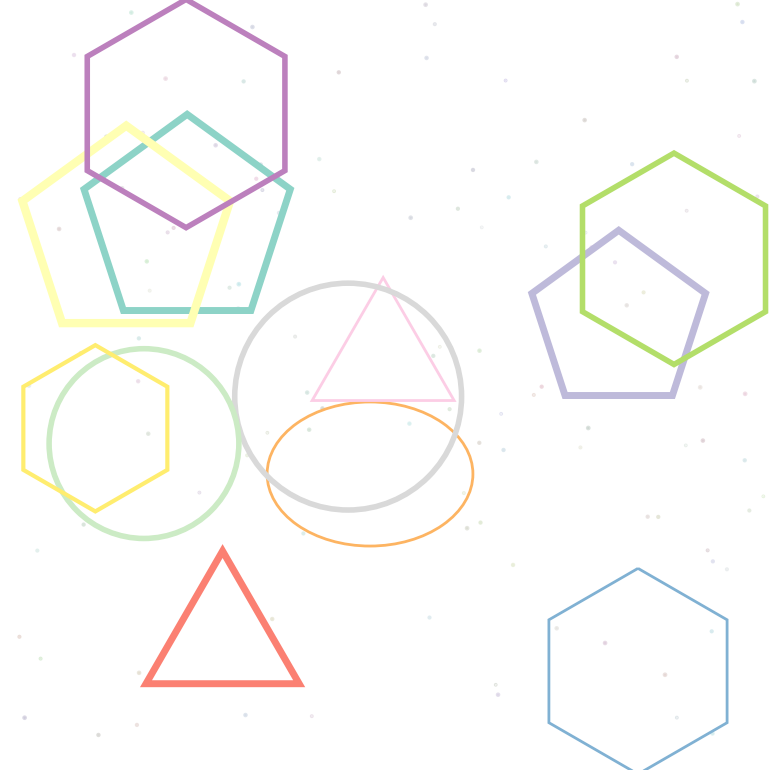[{"shape": "pentagon", "thickness": 2.5, "radius": 0.7, "center": [0.243, 0.711]}, {"shape": "pentagon", "thickness": 3, "radius": 0.71, "center": [0.164, 0.695]}, {"shape": "pentagon", "thickness": 2.5, "radius": 0.59, "center": [0.804, 0.582]}, {"shape": "triangle", "thickness": 2.5, "radius": 0.57, "center": [0.289, 0.169]}, {"shape": "hexagon", "thickness": 1, "radius": 0.67, "center": [0.829, 0.128]}, {"shape": "oval", "thickness": 1, "radius": 0.67, "center": [0.481, 0.384]}, {"shape": "hexagon", "thickness": 2, "radius": 0.69, "center": [0.875, 0.664]}, {"shape": "triangle", "thickness": 1, "radius": 0.53, "center": [0.498, 0.533]}, {"shape": "circle", "thickness": 2, "radius": 0.74, "center": [0.452, 0.485]}, {"shape": "hexagon", "thickness": 2, "radius": 0.74, "center": [0.242, 0.853]}, {"shape": "circle", "thickness": 2, "radius": 0.62, "center": [0.187, 0.424]}, {"shape": "hexagon", "thickness": 1.5, "radius": 0.54, "center": [0.124, 0.444]}]